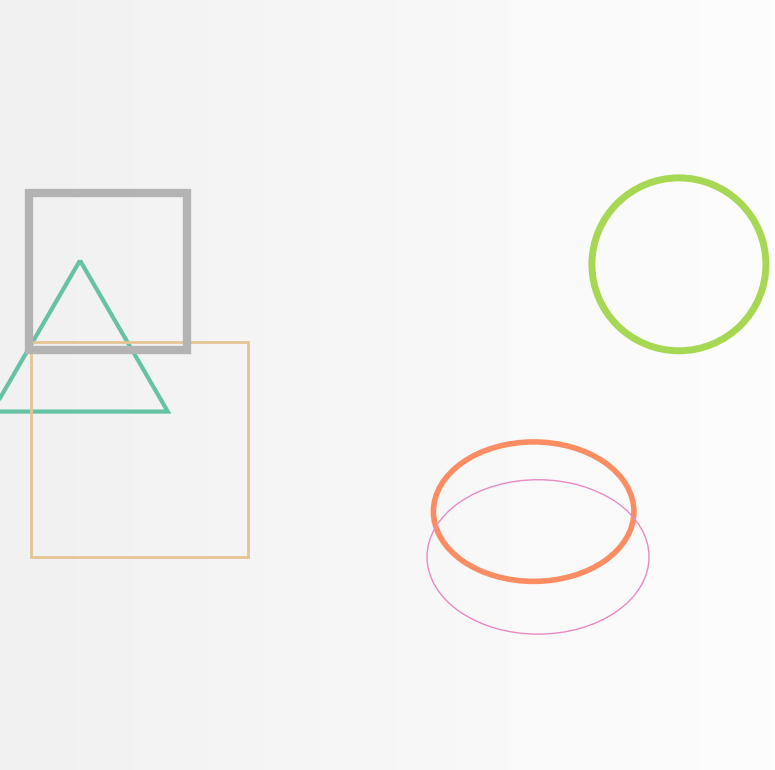[{"shape": "triangle", "thickness": 1.5, "radius": 0.65, "center": [0.103, 0.531]}, {"shape": "oval", "thickness": 2, "radius": 0.65, "center": [0.689, 0.336]}, {"shape": "oval", "thickness": 0.5, "radius": 0.72, "center": [0.694, 0.277]}, {"shape": "circle", "thickness": 2.5, "radius": 0.56, "center": [0.876, 0.657]}, {"shape": "square", "thickness": 1, "radius": 0.7, "center": [0.18, 0.416]}, {"shape": "square", "thickness": 3, "radius": 0.51, "center": [0.139, 0.647]}]